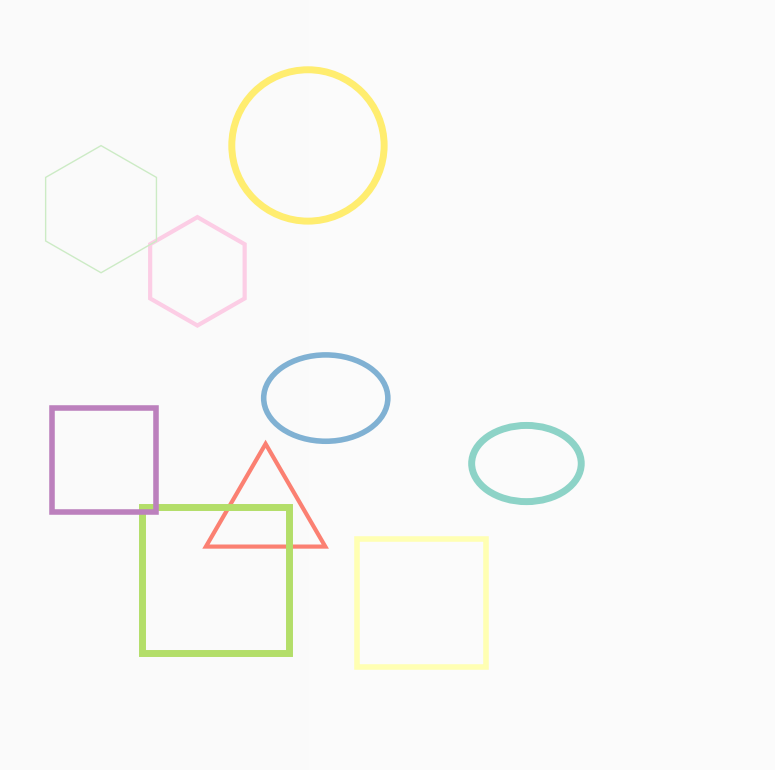[{"shape": "oval", "thickness": 2.5, "radius": 0.35, "center": [0.679, 0.398]}, {"shape": "square", "thickness": 2, "radius": 0.42, "center": [0.543, 0.217]}, {"shape": "triangle", "thickness": 1.5, "radius": 0.44, "center": [0.343, 0.335]}, {"shape": "oval", "thickness": 2, "radius": 0.4, "center": [0.42, 0.483]}, {"shape": "square", "thickness": 2.5, "radius": 0.47, "center": [0.278, 0.246]}, {"shape": "hexagon", "thickness": 1.5, "radius": 0.35, "center": [0.255, 0.648]}, {"shape": "square", "thickness": 2, "radius": 0.34, "center": [0.134, 0.402]}, {"shape": "hexagon", "thickness": 0.5, "radius": 0.41, "center": [0.13, 0.728]}, {"shape": "circle", "thickness": 2.5, "radius": 0.49, "center": [0.397, 0.811]}]